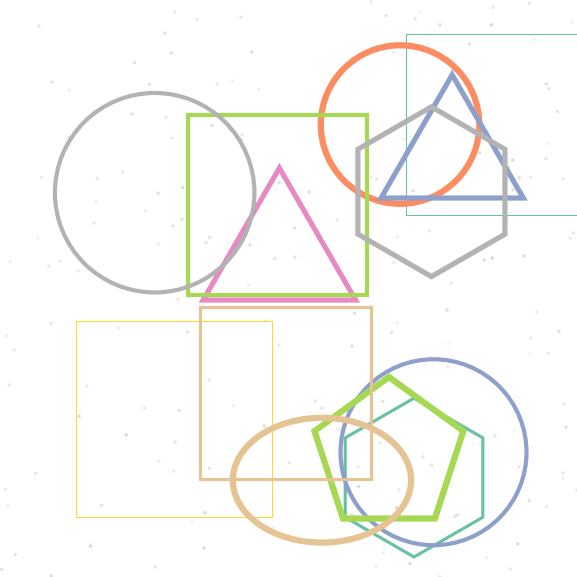[{"shape": "hexagon", "thickness": 1.5, "radius": 0.69, "center": [0.717, 0.172]}, {"shape": "square", "thickness": 0.5, "radius": 0.79, "center": [0.86, 0.784]}, {"shape": "circle", "thickness": 3, "radius": 0.69, "center": [0.693, 0.783]}, {"shape": "circle", "thickness": 2, "radius": 0.81, "center": [0.751, 0.216]}, {"shape": "triangle", "thickness": 2.5, "radius": 0.71, "center": [0.783, 0.727]}, {"shape": "triangle", "thickness": 2.5, "radius": 0.76, "center": [0.484, 0.556]}, {"shape": "square", "thickness": 2, "radius": 0.78, "center": [0.481, 0.644]}, {"shape": "pentagon", "thickness": 3, "radius": 0.68, "center": [0.673, 0.211]}, {"shape": "square", "thickness": 0.5, "radius": 0.85, "center": [0.302, 0.273]}, {"shape": "square", "thickness": 1.5, "radius": 0.74, "center": [0.494, 0.318]}, {"shape": "oval", "thickness": 3, "radius": 0.77, "center": [0.558, 0.168]}, {"shape": "hexagon", "thickness": 2.5, "radius": 0.73, "center": [0.747, 0.667]}, {"shape": "circle", "thickness": 2, "radius": 0.86, "center": [0.268, 0.665]}]